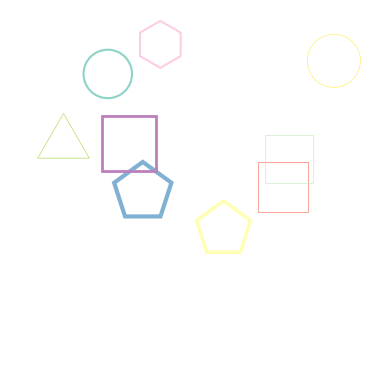[{"shape": "circle", "thickness": 1.5, "radius": 0.31, "center": [0.28, 0.808]}, {"shape": "pentagon", "thickness": 2.5, "radius": 0.37, "center": [0.581, 0.404]}, {"shape": "square", "thickness": 0.5, "radius": 0.33, "center": [0.734, 0.514]}, {"shape": "pentagon", "thickness": 3, "radius": 0.39, "center": [0.371, 0.501]}, {"shape": "triangle", "thickness": 0.5, "radius": 0.39, "center": [0.165, 0.628]}, {"shape": "hexagon", "thickness": 1.5, "radius": 0.3, "center": [0.416, 0.885]}, {"shape": "square", "thickness": 2, "radius": 0.35, "center": [0.335, 0.627]}, {"shape": "square", "thickness": 0.5, "radius": 0.31, "center": [0.75, 0.588]}, {"shape": "circle", "thickness": 0.5, "radius": 0.34, "center": [0.867, 0.842]}]